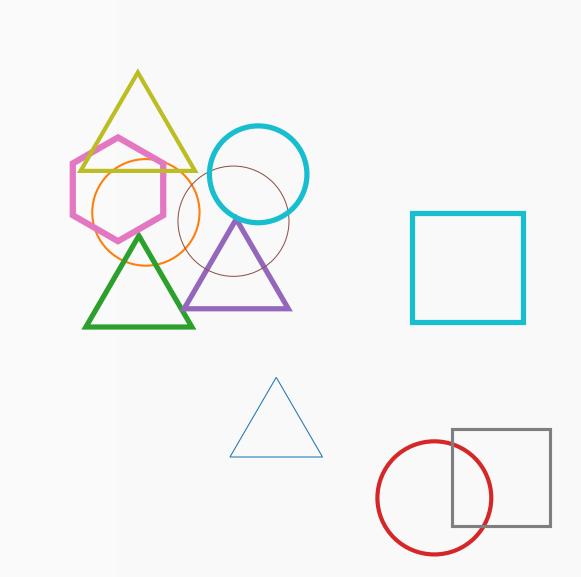[{"shape": "triangle", "thickness": 0.5, "radius": 0.46, "center": [0.475, 0.254]}, {"shape": "circle", "thickness": 1, "radius": 0.46, "center": [0.251, 0.631]}, {"shape": "triangle", "thickness": 2.5, "radius": 0.53, "center": [0.239, 0.486]}, {"shape": "circle", "thickness": 2, "radius": 0.49, "center": [0.747, 0.137]}, {"shape": "triangle", "thickness": 2.5, "radius": 0.52, "center": [0.406, 0.516]}, {"shape": "circle", "thickness": 0.5, "radius": 0.48, "center": [0.402, 0.616]}, {"shape": "hexagon", "thickness": 3, "radius": 0.45, "center": [0.203, 0.671]}, {"shape": "square", "thickness": 1.5, "radius": 0.42, "center": [0.862, 0.172]}, {"shape": "triangle", "thickness": 2, "radius": 0.57, "center": [0.237, 0.76]}, {"shape": "circle", "thickness": 2.5, "radius": 0.42, "center": [0.444, 0.697]}, {"shape": "square", "thickness": 2.5, "radius": 0.47, "center": [0.804, 0.536]}]